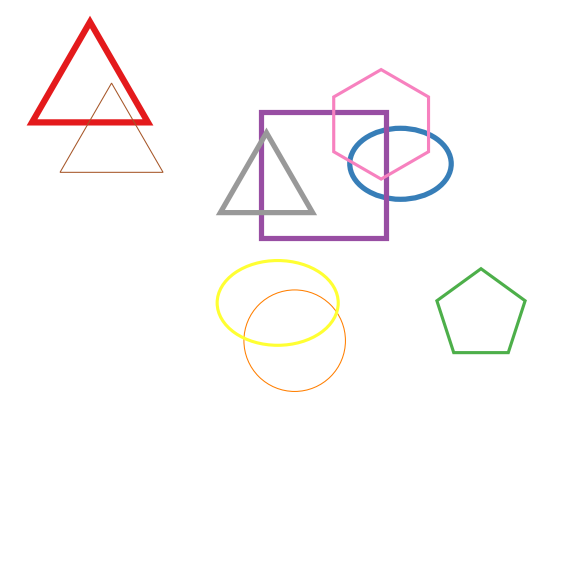[{"shape": "triangle", "thickness": 3, "radius": 0.58, "center": [0.156, 0.845]}, {"shape": "oval", "thickness": 2.5, "radius": 0.44, "center": [0.694, 0.716]}, {"shape": "pentagon", "thickness": 1.5, "radius": 0.4, "center": [0.833, 0.453]}, {"shape": "square", "thickness": 2.5, "radius": 0.54, "center": [0.56, 0.696]}, {"shape": "circle", "thickness": 0.5, "radius": 0.44, "center": [0.51, 0.409]}, {"shape": "oval", "thickness": 1.5, "radius": 0.52, "center": [0.481, 0.475]}, {"shape": "triangle", "thickness": 0.5, "radius": 0.52, "center": [0.193, 0.752]}, {"shape": "hexagon", "thickness": 1.5, "radius": 0.47, "center": [0.66, 0.784]}, {"shape": "triangle", "thickness": 2.5, "radius": 0.46, "center": [0.461, 0.677]}]